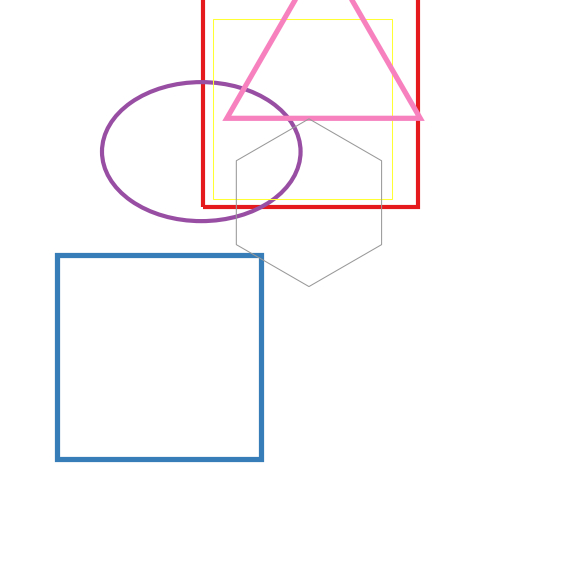[{"shape": "square", "thickness": 2, "radius": 0.93, "center": [0.538, 0.827]}, {"shape": "square", "thickness": 2.5, "radius": 0.88, "center": [0.275, 0.38]}, {"shape": "oval", "thickness": 2, "radius": 0.86, "center": [0.349, 0.737]}, {"shape": "square", "thickness": 0.5, "radius": 0.78, "center": [0.524, 0.811]}, {"shape": "triangle", "thickness": 2.5, "radius": 0.97, "center": [0.56, 0.891]}, {"shape": "hexagon", "thickness": 0.5, "radius": 0.73, "center": [0.535, 0.648]}]